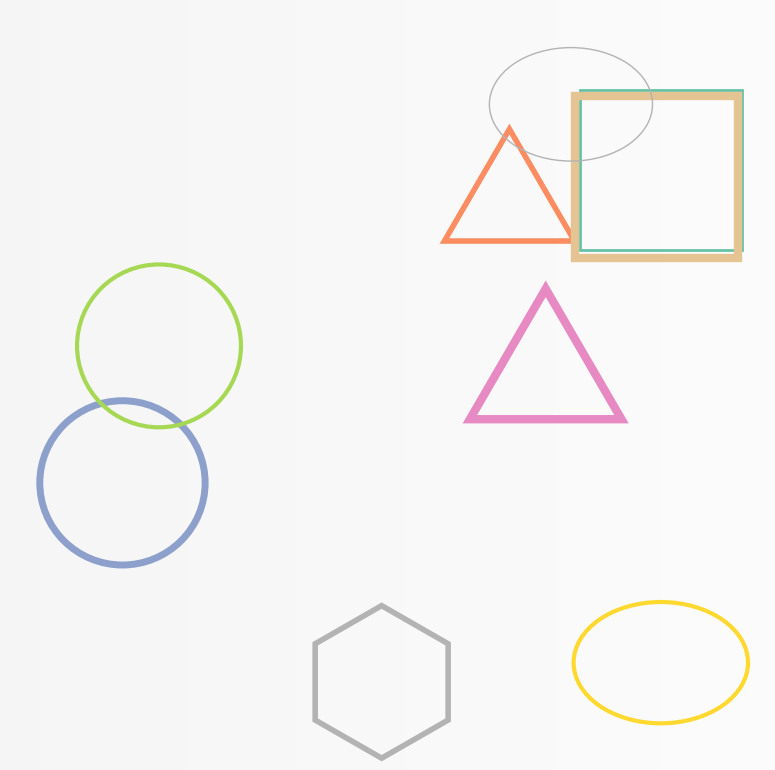[{"shape": "square", "thickness": 1, "radius": 0.52, "center": [0.853, 0.779]}, {"shape": "triangle", "thickness": 2, "radius": 0.48, "center": [0.657, 0.735]}, {"shape": "circle", "thickness": 2.5, "radius": 0.53, "center": [0.158, 0.373]}, {"shape": "triangle", "thickness": 3, "radius": 0.56, "center": [0.704, 0.512]}, {"shape": "circle", "thickness": 1.5, "radius": 0.53, "center": [0.205, 0.551]}, {"shape": "oval", "thickness": 1.5, "radius": 0.56, "center": [0.853, 0.139]}, {"shape": "square", "thickness": 3, "radius": 0.53, "center": [0.847, 0.77]}, {"shape": "hexagon", "thickness": 2, "radius": 0.5, "center": [0.492, 0.114]}, {"shape": "oval", "thickness": 0.5, "radius": 0.53, "center": [0.737, 0.864]}]